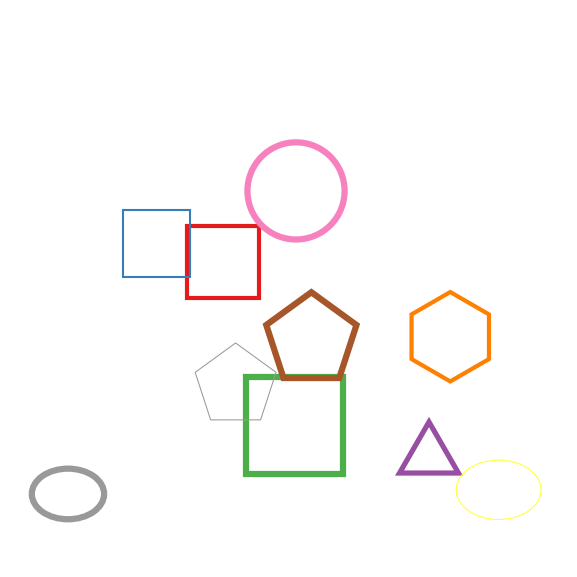[{"shape": "square", "thickness": 2, "radius": 0.31, "center": [0.387, 0.546]}, {"shape": "square", "thickness": 1, "radius": 0.29, "center": [0.271, 0.578]}, {"shape": "square", "thickness": 3, "radius": 0.42, "center": [0.51, 0.263]}, {"shape": "triangle", "thickness": 2.5, "radius": 0.29, "center": [0.743, 0.209]}, {"shape": "hexagon", "thickness": 2, "radius": 0.39, "center": [0.78, 0.416]}, {"shape": "oval", "thickness": 0.5, "radius": 0.37, "center": [0.863, 0.151]}, {"shape": "pentagon", "thickness": 3, "radius": 0.41, "center": [0.539, 0.411]}, {"shape": "circle", "thickness": 3, "radius": 0.42, "center": [0.513, 0.669]}, {"shape": "pentagon", "thickness": 0.5, "radius": 0.37, "center": [0.408, 0.332]}, {"shape": "oval", "thickness": 3, "radius": 0.31, "center": [0.118, 0.144]}]